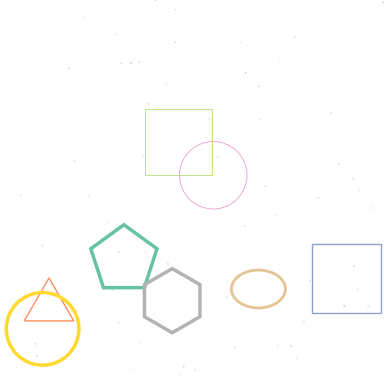[{"shape": "pentagon", "thickness": 2.5, "radius": 0.45, "center": [0.322, 0.326]}, {"shape": "triangle", "thickness": 1, "radius": 0.37, "center": [0.127, 0.204]}, {"shape": "square", "thickness": 1, "radius": 0.45, "center": [0.9, 0.276]}, {"shape": "circle", "thickness": 0.5, "radius": 0.44, "center": [0.554, 0.545]}, {"shape": "square", "thickness": 0.5, "radius": 0.43, "center": [0.464, 0.631]}, {"shape": "circle", "thickness": 2.5, "radius": 0.47, "center": [0.111, 0.146]}, {"shape": "oval", "thickness": 2, "radius": 0.35, "center": [0.671, 0.249]}, {"shape": "hexagon", "thickness": 2.5, "radius": 0.42, "center": [0.447, 0.219]}]